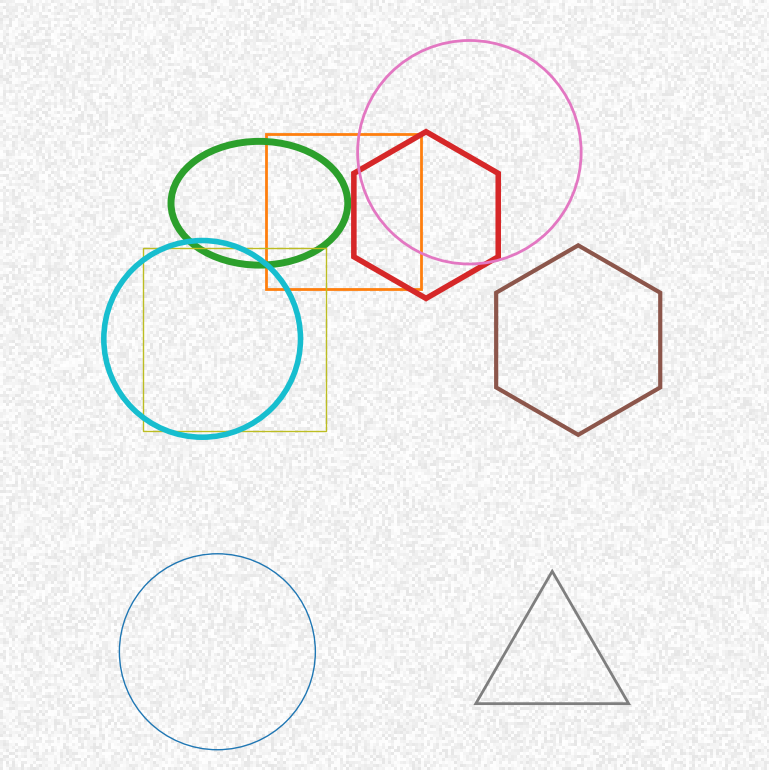[{"shape": "circle", "thickness": 0.5, "radius": 0.64, "center": [0.282, 0.154]}, {"shape": "square", "thickness": 1, "radius": 0.5, "center": [0.446, 0.725]}, {"shape": "oval", "thickness": 2.5, "radius": 0.57, "center": [0.337, 0.736]}, {"shape": "hexagon", "thickness": 2, "radius": 0.54, "center": [0.553, 0.721]}, {"shape": "hexagon", "thickness": 1.5, "radius": 0.62, "center": [0.751, 0.558]}, {"shape": "circle", "thickness": 1, "radius": 0.73, "center": [0.61, 0.802]}, {"shape": "triangle", "thickness": 1, "radius": 0.57, "center": [0.717, 0.143]}, {"shape": "square", "thickness": 0.5, "radius": 0.59, "center": [0.305, 0.559]}, {"shape": "circle", "thickness": 2, "radius": 0.64, "center": [0.263, 0.56]}]